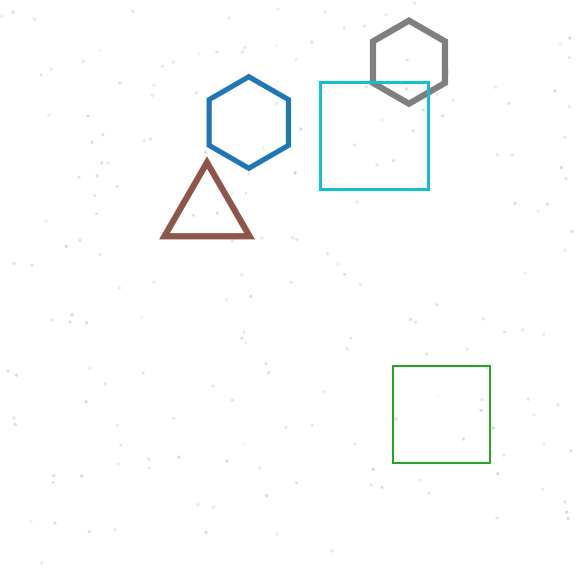[{"shape": "hexagon", "thickness": 2.5, "radius": 0.4, "center": [0.431, 0.787]}, {"shape": "square", "thickness": 1, "radius": 0.42, "center": [0.765, 0.281]}, {"shape": "triangle", "thickness": 3, "radius": 0.43, "center": [0.358, 0.633]}, {"shape": "hexagon", "thickness": 3, "radius": 0.36, "center": [0.708, 0.891]}, {"shape": "square", "thickness": 1.5, "radius": 0.47, "center": [0.648, 0.765]}]